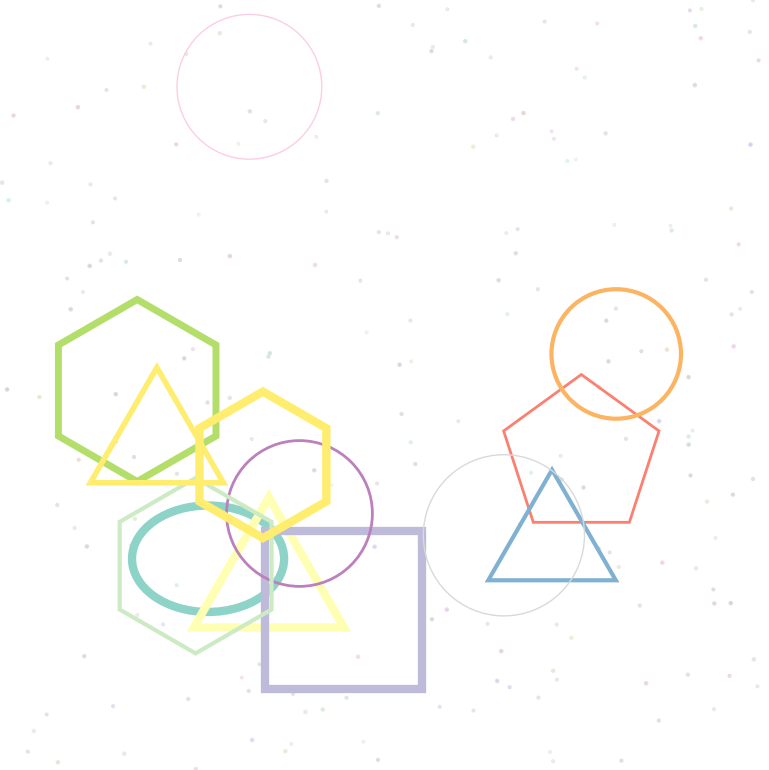[{"shape": "oval", "thickness": 3, "radius": 0.49, "center": [0.27, 0.274]}, {"shape": "triangle", "thickness": 3, "radius": 0.56, "center": [0.349, 0.241]}, {"shape": "square", "thickness": 3, "radius": 0.51, "center": [0.446, 0.208]}, {"shape": "pentagon", "thickness": 1, "radius": 0.53, "center": [0.755, 0.408]}, {"shape": "triangle", "thickness": 1.5, "radius": 0.48, "center": [0.717, 0.294]}, {"shape": "circle", "thickness": 1.5, "radius": 0.42, "center": [0.8, 0.54]}, {"shape": "hexagon", "thickness": 2.5, "radius": 0.59, "center": [0.178, 0.493]}, {"shape": "circle", "thickness": 0.5, "radius": 0.47, "center": [0.324, 0.887]}, {"shape": "circle", "thickness": 0.5, "radius": 0.52, "center": [0.654, 0.305]}, {"shape": "circle", "thickness": 1, "radius": 0.47, "center": [0.389, 0.333]}, {"shape": "hexagon", "thickness": 1.5, "radius": 0.57, "center": [0.254, 0.265]}, {"shape": "hexagon", "thickness": 3, "radius": 0.48, "center": [0.341, 0.396]}, {"shape": "triangle", "thickness": 2, "radius": 0.5, "center": [0.204, 0.423]}]